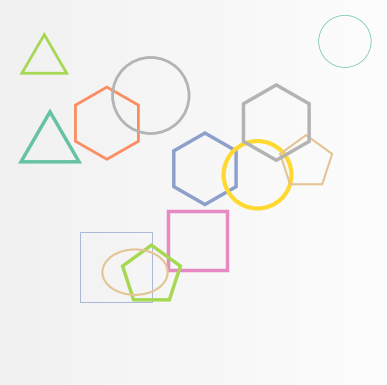[{"shape": "triangle", "thickness": 2.5, "radius": 0.43, "center": [0.129, 0.623]}, {"shape": "circle", "thickness": 0.5, "radius": 0.34, "center": [0.89, 0.893]}, {"shape": "hexagon", "thickness": 2, "radius": 0.47, "center": [0.276, 0.68]}, {"shape": "hexagon", "thickness": 2.5, "radius": 0.46, "center": [0.529, 0.562]}, {"shape": "square", "thickness": 0.5, "radius": 0.46, "center": [0.3, 0.307]}, {"shape": "square", "thickness": 2.5, "radius": 0.38, "center": [0.51, 0.375]}, {"shape": "triangle", "thickness": 2, "radius": 0.33, "center": [0.114, 0.843]}, {"shape": "pentagon", "thickness": 2.5, "radius": 0.39, "center": [0.391, 0.285]}, {"shape": "circle", "thickness": 3, "radius": 0.44, "center": [0.665, 0.546]}, {"shape": "oval", "thickness": 1.5, "radius": 0.42, "center": [0.349, 0.293]}, {"shape": "pentagon", "thickness": 1.5, "radius": 0.35, "center": [0.79, 0.578]}, {"shape": "circle", "thickness": 2, "radius": 0.49, "center": [0.389, 0.752]}, {"shape": "hexagon", "thickness": 2.5, "radius": 0.49, "center": [0.713, 0.682]}]